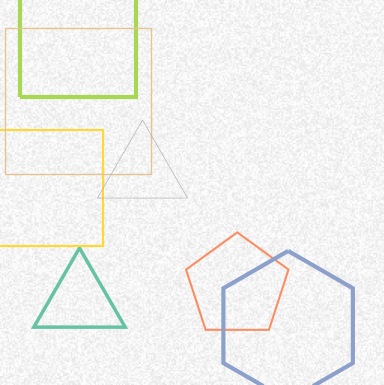[{"shape": "triangle", "thickness": 2.5, "radius": 0.68, "center": [0.206, 0.219]}, {"shape": "pentagon", "thickness": 1.5, "radius": 0.7, "center": [0.616, 0.257]}, {"shape": "hexagon", "thickness": 3, "radius": 0.97, "center": [0.748, 0.154]}, {"shape": "square", "thickness": 3, "radius": 0.75, "center": [0.203, 0.898]}, {"shape": "square", "thickness": 1.5, "radius": 0.75, "center": [0.117, 0.512]}, {"shape": "square", "thickness": 1, "radius": 0.95, "center": [0.204, 0.737]}, {"shape": "triangle", "thickness": 0.5, "radius": 0.68, "center": [0.37, 0.553]}]